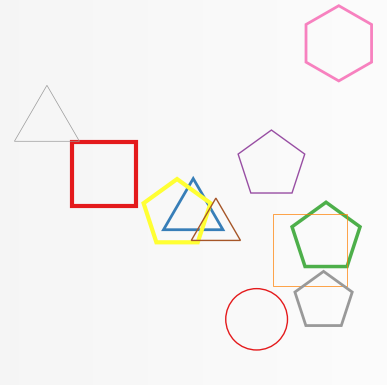[{"shape": "square", "thickness": 3, "radius": 0.41, "center": [0.268, 0.547]}, {"shape": "circle", "thickness": 1, "radius": 0.4, "center": [0.662, 0.171]}, {"shape": "triangle", "thickness": 2, "radius": 0.44, "center": [0.499, 0.448]}, {"shape": "pentagon", "thickness": 2.5, "radius": 0.46, "center": [0.841, 0.382]}, {"shape": "pentagon", "thickness": 1, "radius": 0.45, "center": [0.7, 0.572]}, {"shape": "square", "thickness": 0.5, "radius": 0.47, "center": [0.8, 0.35]}, {"shape": "pentagon", "thickness": 3, "radius": 0.45, "center": [0.457, 0.444]}, {"shape": "triangle", "thickness": 1, "radius": 0.37, "center": [0.557, 0.412]}, {"shape": "hexagon", "thickness": 2, "radius": 0.49, "center": [0.874, 0.887]}, {"shape": "triangle", "thickness": 0.5, "radius": 0.48, "center": [0.121, 0.682]}, {"shape": "pentagon", "thickness": 2, "radius": 0.39, "center": [0.835, 0.217]}]